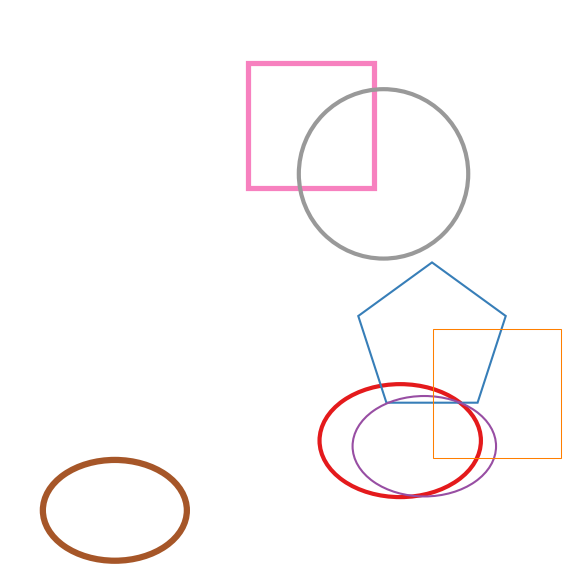[{"shape": "oval", "thickness": 2, "radius": 0.7, "center": [0.693, 0.236]}, {"shape": "pentagon", "thickness": 1, "radius": 0.67, "center": [0.748, 0.41]}, {"shape": "oval", "thickness": 1, "radius": 0.62, "center": [0.735, 0.226]}, {"shape": "square", "thickness": 0.5, "radius": 0.56, "center": [0.861, 0.318]}, {"shape": "oval", "thickness": 3, "radius": 0.62, "center": [0.199, 0.115]}, {"shape": "square", "thickness": 2.5, "radius": 0.54, "center": [0.539, 0.782]}, {"shape": "circle", "thickness": 2, "radius": 0.73, "center": [0.664, 0.698]}]